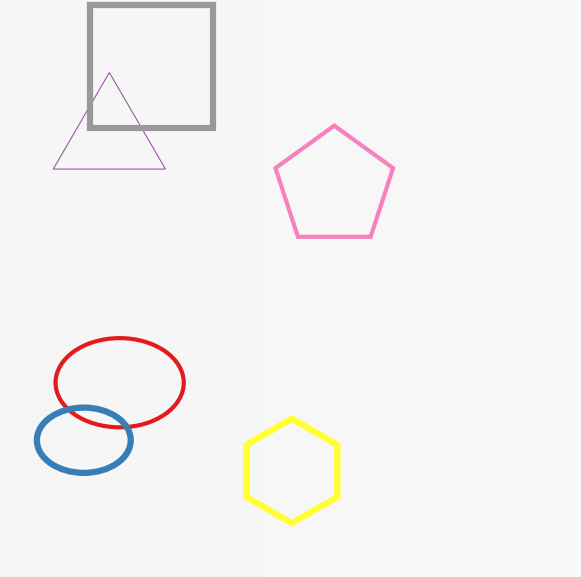[{"shape": "oval", "thickness": 2, "radius": 0.55, "center": [0.206, 0.336]}, {"shape": "oval", "thickness": 3, "radius": 0.4, "center": [0.144, 0.237]}, {"shape": "triangle", "thickness": 0.5, "radius": 0.56, "center": [0.188, 0.762]}, {"shape": "hexagon", "thickness": 3, "radius": 0.45, "center": [0.502, 0.184]}, {"shape": "pentagon", "thickness": 2, "radius": 0.53, "center": [0.575, 0.675]}, {"shape": "square", "thickness": 3, "radius": 0.53, "center": [0.261, 0.884]}]